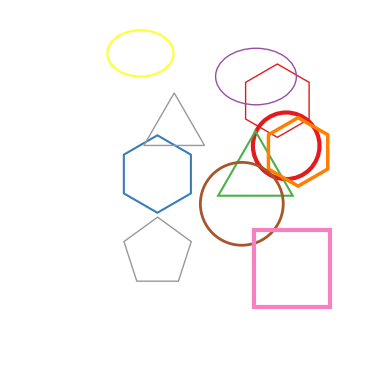[{"shape": "hexagon", "thickness": 1, "radius": 0.48, "center": [0.72, 0.739]}, {"shape": "circle", "thickness": 3, "radius": 0.43, "center": [0.743, 0.621]}, {"shape": "hexagon", "thickness": 1.5, "radius": 0.5, "center": [0.409, 0.548]}, {"shape": "triangle", "thickness": 1.5, "radius": 0.56, "center": [0.663, 0.548]}, {"shape": "oval", "thickness": 1, "radius": 0.52, "center": [0.665, 0.801]}, {"shape": "hexagon", "thickness": 2.5, "radius": 0.44, "center": [0.774, 0.605]}, {"shape": "oval", "thickness": 1.5, "radius": 0.43, "center": [0.365, 0.861]}, {"shape": "circle", "thickness": 2, "radius": 0.54, "center": [0.628, 0.471]}, {"shape": "square", "thickness": 3, "radius": 0.5, "center": [0.759, 0.302]}, {"shape": "pentagon", "thickness": 1, "radius": 0.46, "center": [0.409, 0.344]}, {"shape": "triangle", "thickness": 1, "radius": 0.45, "center": [0.452, 0.668]}]